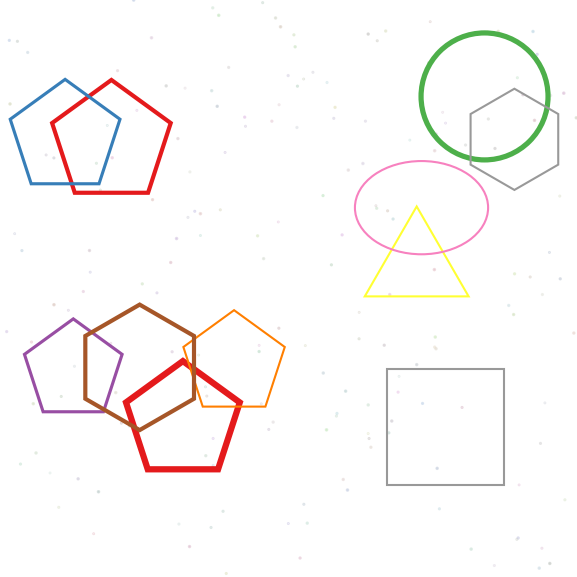[{"shape": "pentagon", "thickness": 2, "radius": 0.54, "center": [0.193, 0.753]}, {"shape": "pentagon", "thickness": 3, "radius": 0.52, "center": [0.317, 0.27]}, {"shape": "pentagon", "thickness": 1.5, "radius": 0.5, "center": [0.113, 0.762]}, {"shape": "circle", "thickness": 2.5, "radius": 0.55, "center": [0.839, 0.832]}, {"shape": "pentagon", "thickness": 1.5, "radius": 0.44, "center": [0.127, 0.358]}, {"shape": "pentagon", "thickness": 1, "radius": 0.46, "center": [0.405, 0.37]}, {"shape": "triangle", "thickness": 1, "radius": 0.52, "center": [0.722, 0.538]}, {"shape": "hexagon", "thickness": 2, "radius": 0.54, "center": [0.242, 0.363]}, {"shape": "oval", "thickness": 1, "radius": 0.58, "center": [0.73, 0.64]}, {"shape": "hexagon", "thickness": 1, "radius": 0.44, "center": [0.891, 0.758]}, {"shape": "square", "thickness": 1, "radius": 0.51, "center": [0.771, 0.26]}]